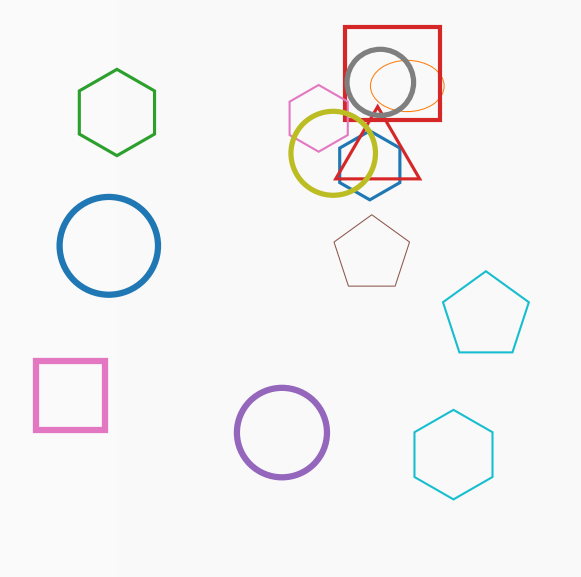[{"shape": "circle", "thickness": 3, "radius": 0.42, "center": [0.187, 0.573]}, {"shape": "hexagon", "thickness": 1.5, "radius": 0.3, "center": [0.636, 0.713]}, {"shape": "oval", "thickness": 0.5, "radius": 0.32, "center": [0.701, 0.85]}, {"shape": "hexagon", "thickness": 1.5, "radius": 0.37, "center": [0.201, 0.804]}, {"shape": "square", "thickness": 2, "radius": 0.41, "center": [0.675, 0.872]}, {"shape": "triangle", "thickness": 1.5, "radius": 0.42, "center": [0.65, 0.731]}, {"shape": "circle", "thickness": 3, "radius": 0.39, "center": [0.485, 0.25]}, {"shape": "pentagon", "thickness": 0.5, "radius": 0.34, "center": [0.64, 0.559]}, {"shape": "square", "thickness": 3, "radius": 0.3, "center": [0.121, 0.314]}, {"shape": "hexagon", "thickness": 1, "radius": 0.29, "center": [0.548, 0.794]}, {"shape": "circle", "thickness": 2.5, "radius": 0.29, "center": [0.654, 0.857]}, {"shape": "circle", "thickness": 2.5, "radius": 0.36, "center": [0.573, 0.734]}, {"shape": "hexagon", "thickness": 1, "radius": 0.39, "center": [0.78, 0.212]}, {"shape": "pentagon", "thickness": 1, "radius": 0.39, "center": [0.836, 0.452]}]